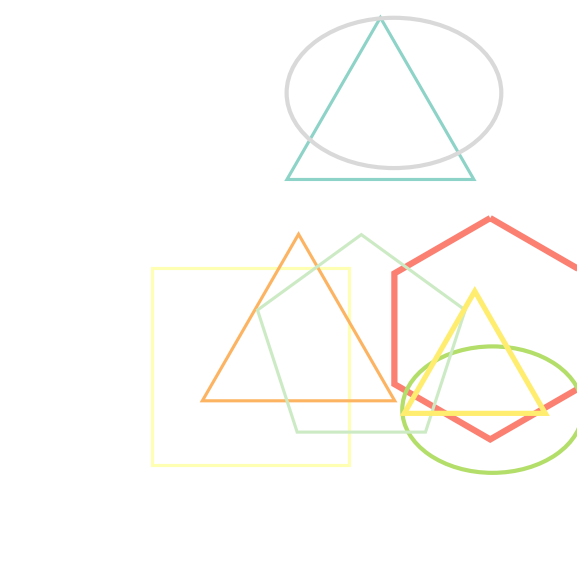[{"shape": "triangle", "thickness": 1.5, "radius": 0.93, "center": [0.659, 0.782]}, {"shape": "square", "thickness": 1.5, "radius": 0.85, "center": [0.433, 0.365]}, {"shape": "hexagon", "thickness": 3, "radius": 0.96, "center": [0.849, 0.43]}, {"shape": "triangle", "thickness": 1.5, "radius": 0.96, "center": [0.517, 0.401]}, {"shape": "oval", "thickness": 2, "radius": 0.78, "center": [0.853, 0.29]}, {"shape": "oval", "thickness": 2, "radius": 0.93, "center": [0.682, 0.838]}, {"shape": "pentagon", "thickness": 1.5, "radius": 0.95, "center": [0.626, 0.404]}, {"shape": "triangle", "thickness": 2.5, "radius": 0.71, "center": [0.822, 0.354]}]